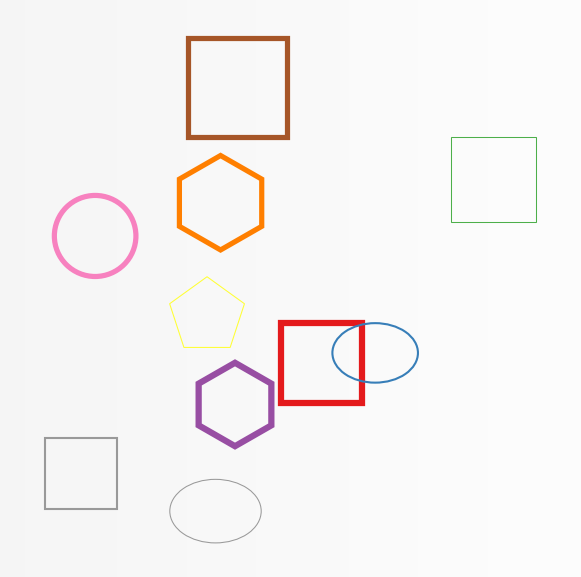[{"shape": "square", "thickness": 3, "radius": 0.35, "center": [0.553, 0.37]}, {"shape": "oval", "thickness": 1, "radius": 0.37, "center": [0.645, 0.388]}, {"shape": "square", "thickness": 0.5, "radius": 0.37, "center": [0.848, 0.688]}, {"shape": "hexagon", "thickness": 3, "radius": 0.36, "center": [0.404, 0.299]}, {"shape": "hexagon", "thickness": 2.5, "radius": 0.41, "center": [0.379, 0.648]}, {"shape": "pentagon", "thickness": 0.5, "radius": 0.34, "center": [0.356, 0.452]}, {"shape": "square", "thickness": 2.5, "radius": 0.43, "center": [0.408, 0.848]}, {"shape": "circle", "thickness": 2.5, "radius": 0.35, "center": [0.164, 0.591]}, {"shape": "square", "thickness": 1, "radius": 0.31, "center": [0.139, 0.179]}, {"shape": "oval", "thickness": 0.5, "radius": 0.39, "center": [0.371, 0.114]}]